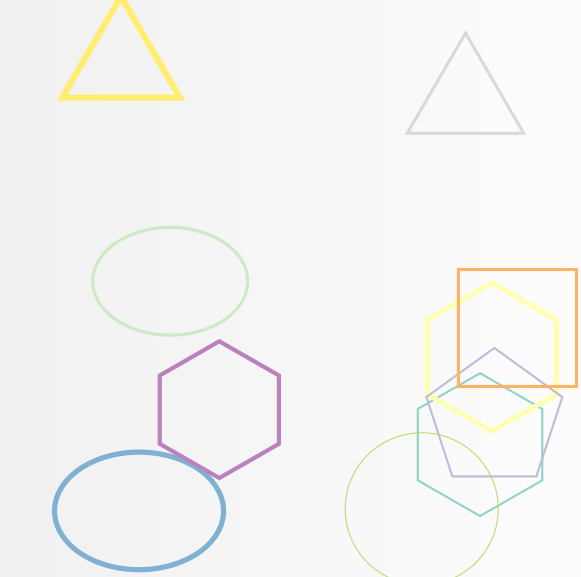[{"shape": "hexagon", "thickness": 1, "radius": 0.62, "center": [0.826, 0.229]}, {"shape": "hexagon", "thickness": 2.5, "radius": 0.64, "center": [0.846, 0.381]}, {"shape": "pentagon", "thickness": 1, "radius": 0.61, "center": [0.85, 0.274]}, {"shape": "oval", "thickness": 2.5, "radius": 0.73, "center": [0.239, 0.114]}, {"shape": "square", "thickness": 1.5, "radius": 0.51, "center": [0.889, 0.432]}, {"shape": "circle", "thickness": 0.5, "radius": 0.66, "center": [0.726, 0.118]}, {"shape": "triangle", "thickness": 1.5, "radius": 0.58, "center": [0.801, 0.826]}, {"shape": "hexagon", "thickness": 2, "radius": 0.59, "center": [0.377, 0.29]}, {"shape": "oval", "thickness": 1.5, "radius": 0.67, "center": [0.293, 0.512]}, {"shape": "triangle", "thickness": 3, "radius": 0.58, "center": [0.208, 0.888]}]